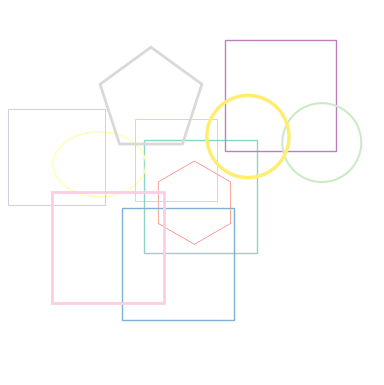[{"shape": "square", "thickness": 1, "radius": 0.73, "center": [0.521, 0.489]}, {"shape": "oval", "thickness": 1, "radius": 0.6, "center": [0.258, 0.573]}, {"shape": "square", "thickness": 0.5, "radius": 0.63, "center": [0.147, 0.593]}, {"shape": "hexagon", "thickness": 0.5, "radius": 0.54, "center": [0.505, 0.474]}, {"shape": "square", "thickness": 1, "radius": 0.72, "center": [0.462, 0.314]}, {"shape": "square", "thickness": 0.5, "radius": 0.54, "center": [0.457, 0.584]}, {"shape": "square", "thickness": 2, "radius": 0.72, "center": [0.281, 0.358]}, {"shape": "pentagon", "thickness": 2, "radius": 0.7, "center": [0.392, 0.738]}, {"shape": "square", "thickness": 1, "radius": 0.72, "center": [0.728, 0.753]}, {"shape": "circle", "thickness": 1.5, "radius": 0.51, "center": [0.836, 0.63]}, {"shape": "circle", "thickness": 2.5, "radius": 0.53, "center": [0.644, 0.645]}]